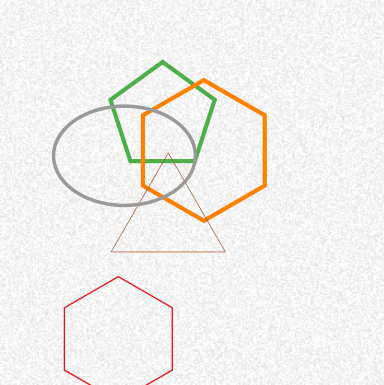[{"shape": "hexagon", "thickness": 1, "radius": 0.81, "center": [0.307, 0.12]}, {"shape": "pentagon", "thickness": 3, "radius": 0.71, "center": [0.422, 0.697]}, {"shape": "hexagon", "thickness": 3, "radius": 0.91, "center": [0.529, 0.609]}, {"shape": "triangle", "thickness": 0.5, "radius": 0.86, "center": [0.437, 0.431]}, {"shape": "oval", "thickness": 2.5, "radius": 0.92, "center": [0.323, 0.595]}]